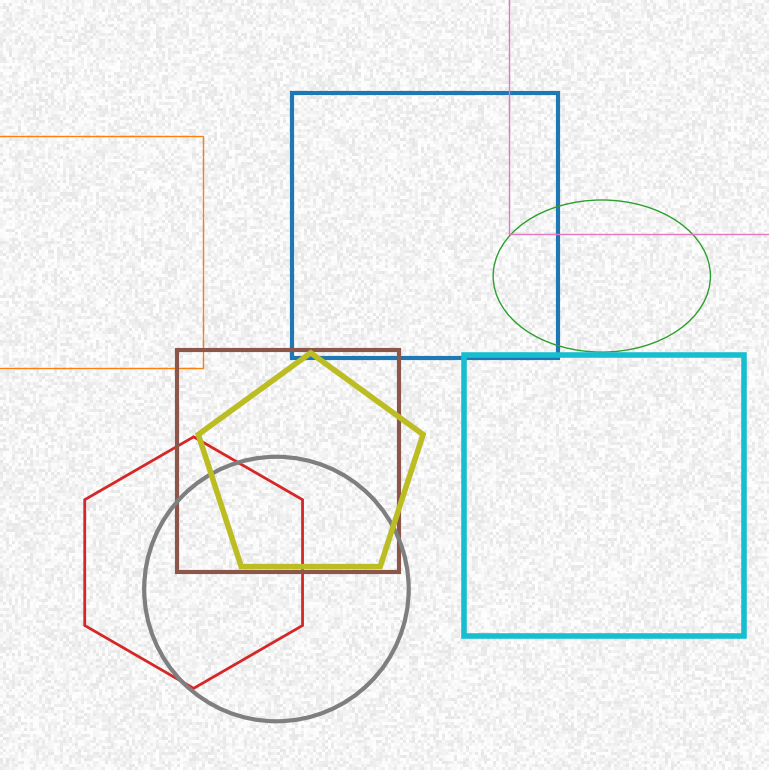[{"shape": "square", "thickness": 1.5, "radius": 0.86, "center": [0.552, 0.707]}, {"shape": "square", "thickness": 0.5, "radius": 0.75, "center": [0.114, 0.673]}, {"shape": "oval", "thickness": 0.5, "radius": 0.71, "center": [0.782, 0.642]}, {"shape": "hexagon", "thickness": 1, "radius": 0.82, "center": [0.251, 0.269]}, {"shape": "square", "thickness": 1.5, "radius": 0.72, "center": [0.374, 0.401]}, {"shape": "square", "thickness": 0.5, "radius": 0.92, "center": [0.845, 0.879]}, {"shape": "circle", "thickness": 1.5, "radius": 0.86, "center": [0.359, 0.235]}, {"shape": "pentagon", "thickness": 2, "radius": 0.77, "center": [0.404, 0.388]}, {"shape": "square", "thickness": 2, "radius": 0.91, "center": [0.784, 0.357]}]